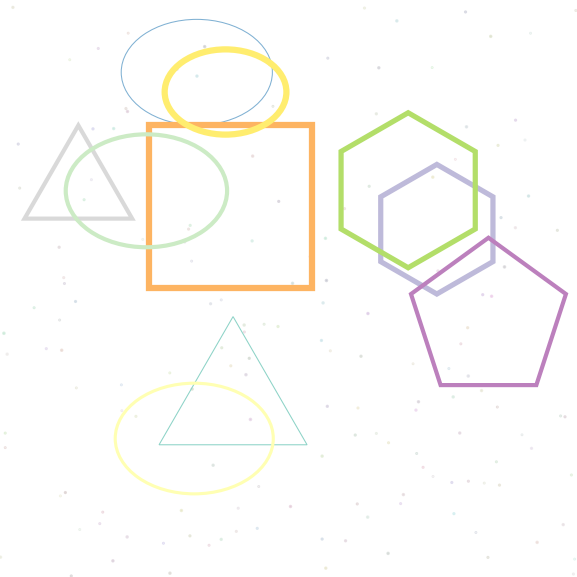[{"shape": "triangle", "thickness": 0.5, "radius": 0.74, "center": [0.404, 0.303]}, {"shape": "oval", "thickness": 1.5, "radius": 0.68, "center": [0.336, 0.24]}, {"shape": "hexagon", "thickness": 2.5, "radius": 0.56, "center": [0.756, 0.602]}, {"shape": "oval", "thickness": 0.5, "radius": 0.65, "center": [0.341, 0.874]}, {"shape": "square", "thickness": 3, "radius": 0.71, "center": [0.399, 0.641]}, {"shape": "hexagon", "thickness": 2.5, "radius": 0.67, "center": [0.707, 0.67]}, {"shape": "triangle", "thickness": 2, "radius": 0.54, "center": [0.136, 0.674]}, {"shape": "pentagon", "thickness": 2, "radius": 0.71, "center": [0.846, 0.446]}, {"shape": "oval", "thickness": 2, "radius": 0.7, "center": [0.254, 0.669]}, {"shape": "oval", "thickness": 3, "radius": 0.53, "center": [0.391, 0.84]}]